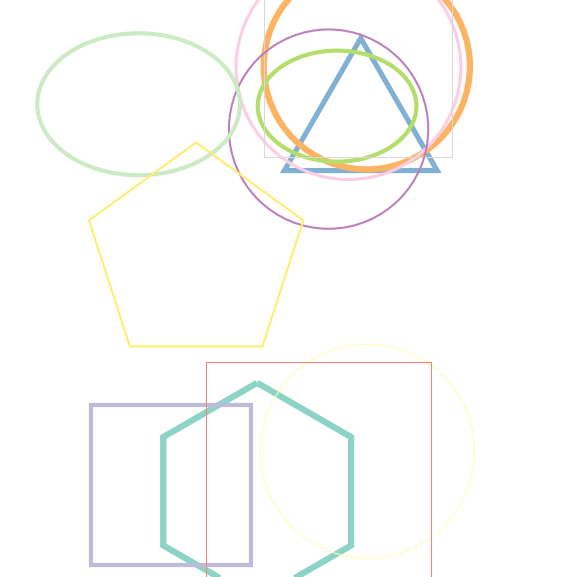[{"shape": "hexagon", "thickness": 3, "radius": 0.94, "center": [0.445, 0.148]}, {"shape": "circle", "thickness": 0.5, "radius": 0.93, "center": [0.636, 0.218]}, {"shape": "square", "thickness": 2, "radius": 0.69, "center": [0.296, 0.16]}, {"shape": "square", "thickness": 0.5, "radius": 0.97, "center": [0.552, 0.178]}, {"shape": "triangle", "thickness": 2.5, "radius": 0.76, "center": [0.625, 0.78]}, {"shape": "circle", "thickness": 3, "radius": 0.89, "center": [0.635, 0.884]}, {"shape": "oval", "thickness": 2, "radius": 0.69, "center": [0.584, 0.815]}, {"shape": "circle", "thickness": 1.5, "radius": 0.97, "center": [0.603, 0.883]}, {"shape": "square", "thickness": 0.5, "radius": 0.81, "center": [0.621, 0.891]}, {"shape": "circle", "thickness": 1, "radius": 0.86, "center": [0.569, 0.776]}, {"shape": "oval", "thickness": 2, "radius": 0.88, "center": [0.24, 0.819]}, {"shape": "pentagon", "thickness": 1, "radius": 0.98, "center": [0.34, 0.557]}]